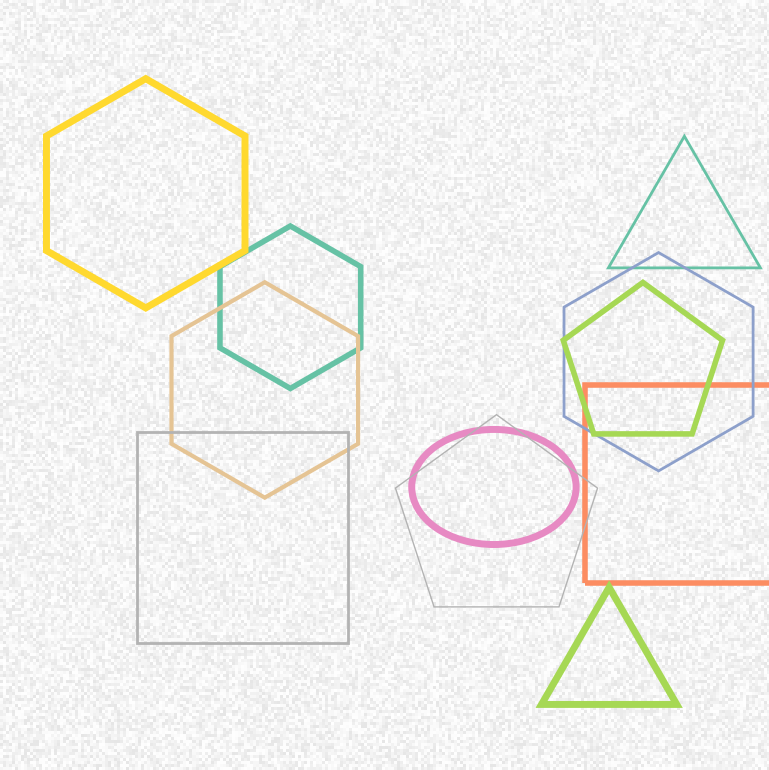[{"shape": "hexagon", "thickness": 2, "radius": 0.53, "center": [0.377, 0.601]}, {"shape": "triangle", "thickness": 1, "radius": 0.57, "center": [0.889, 0.709]}, {"shape": "square", "thickness": 2, "radius": 0.64, "center": [0.889, 0.371]}, {"shape": "hexagon", "thickness": 1, "radius": 0.71, "center": [0.855, 0.53]}, {"shape": "oval", "thickness": 2.5, "radius": 0.53, "center": [0.641, 0.368]}, {"shape": "triangle", "thickness": 2.5, "radius": 0.51, "center": [0.791, 0.136]}, {"shape": "pentagon", "thickness": 2, "radius": 0.54, "center": [0.835, 0.524]}, {"shape": "hexagon", "thickness": 2.5, "radius": 0.74, "center": [0.189, 0.749]}, {"shape": "hexagon", "thickness": 1.5, "radius": 0.7, "center": [0.344, 0.494]}, {"shape": "square", "thickness": 1, "radius": 0.69, "center": [0.315, 0.302]}, {"shape": "pentagon", "thickness": 0.5, "radius": 0.69, "center": [0.645, 0.323]}]